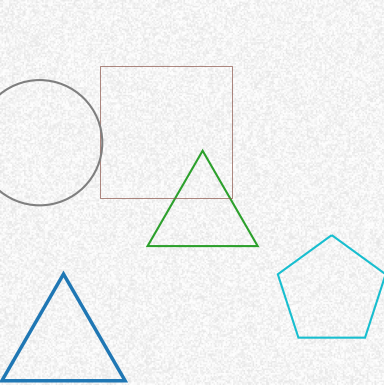[{"shape": "triangle", "thickness": 2.5, "radius": 0.92, "center": [0.165, 0.103]}, {"shape": "triangle", "thickness": 1.5, "radius": 0.83, "center": [0.526, 0.443]}, {"shape": "square", "thickness": 0.5, "radius": 0.86, "center": [0.432, 0.657]}, {"shape": "circle", "thickness": 1.5, "radius": 0.81, "center": [0.103, 0.629]}, {"shape": "pentagon", "thickness": 1.5, "radius": 0.74, "center": [0.862, 0.242]}]